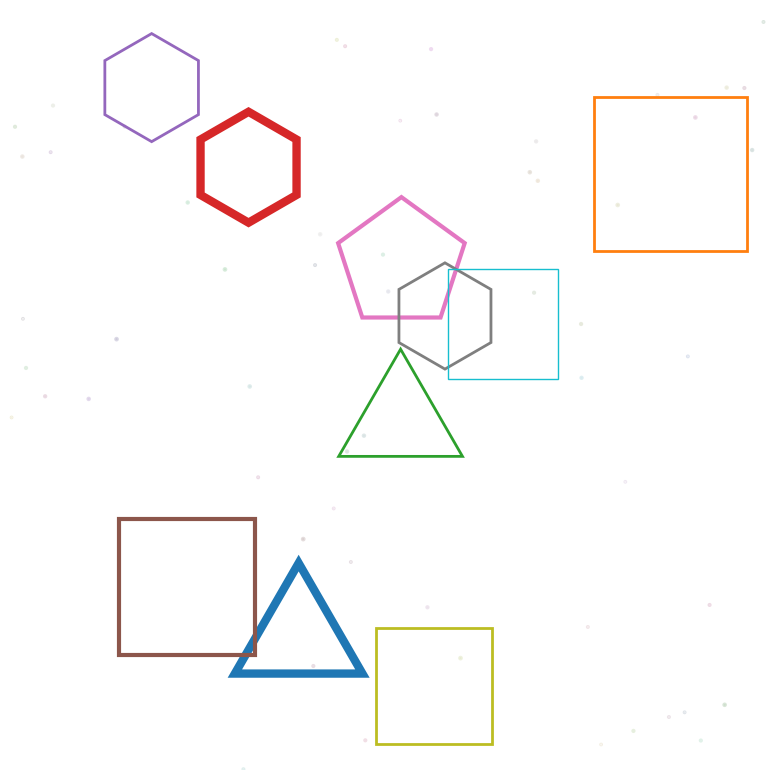[{"shape": "triangle", "thickness": 3, "radius": 0.48, "center": [0.388, 0.173]}, {"shape": "square", "thickness": 1, "radius": 0.5, "center": [0.871, 0.774]}, {"shape": "triangle", "thickness": 1, "radius": 0.46, "center": [0.52, 0.454]}, {"shape": "hexagon", "thickness": 3, "radius": 0.36, "center": [0.323, 0.783]}, {"shape": "hexagon", "thickness": 1, "radius": 0.35, "center": [0.197, 0.886]}, {"shape": "square", "thickness": 1.5, "radius": 0.44, "center": [0.243, 0.238]}, {"shape": "pentagon", "thickness": 1.5, "radius": 0.43, "center": [0.521, 0.658]}, {"shape": "hexagon", "thickness": 1, "radius": 0.34, "center": [0.578, 0.59]}, {"shape": "square", "thickness": 1, "radius": 0.38, "center": [0.563, 0.109]}, {"shape": "square", "thickness": 0.5, "radius": 0.36, "center": [0.654, 0.579]}]